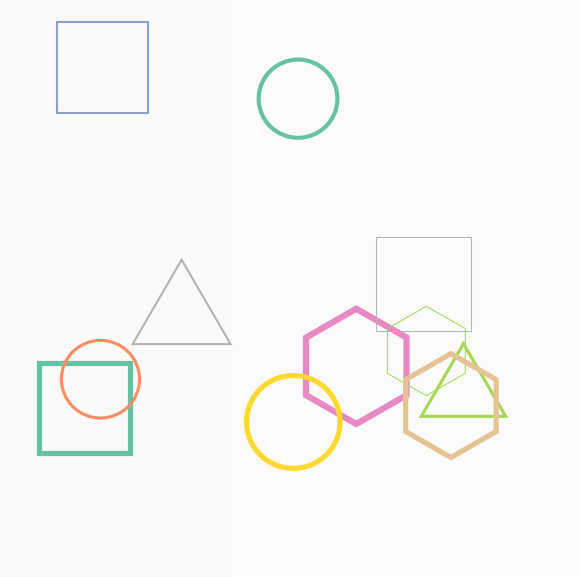[{"shape": "circle", "thickness": 2, "radius": 0.34, "center": [0.513, 0.828]}, {"shape": "square", "thickness": 2.5, "radius": 0.39, "center": [0.145, 0.293]}, {"shape": "circle", "thickness": 1.5, "radius": 0.34, "center": [0.173, 0.342]}, {"shape": "square", "thickness": 1, "radius": 0.39, "center": [0.177, 0.882]}, {"shape": "hexagon", "thickness": 3, "radius": 0.5, "center": [0.613, 0.365]}, {"shape": "triangle", "thickness": 1.5, "radius": 0.42, "center": [0.797, 0.32]}, {"shape": "hexagon", "thickness": 0.5, "radius": 0.39, "center": [0.733, 0.391]}, {"shape": "circle", "thickness": 2.5, "radius": 0.4, "center": [0.505, 0.269]}, {"shape": "hexagon", "thickness": 2.5, "radius": 0.45, "center": [0.776, 0.297]}, {"shape": "triangle", "thickness": 1, "radius": 0.49, "center": [0.312, 0.452]}, {"shape": "square", "thickness": 0.5, "radius": 0.41, "center": [0.728, 0.507]}]